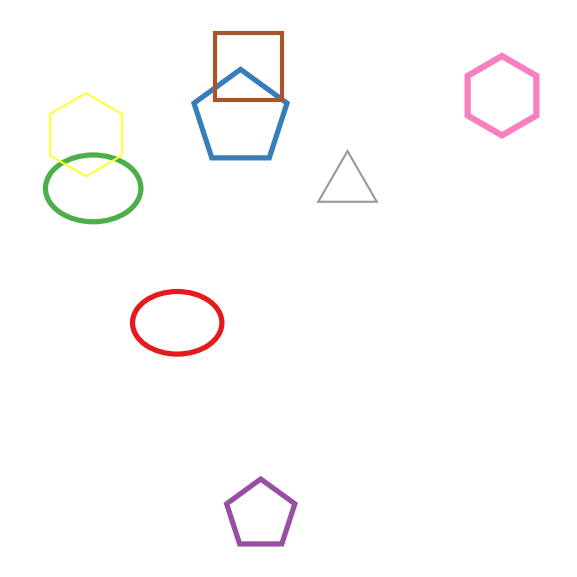[{"shape": "oval", "thickness": 2.5, "radius": 0.39, "center": [0.307, 0.44]}, {"shape": "pentagon", "thickness": 2.5, "radius": 0.42, "center": [0.416, 0.794]}, {"shape": "oval", "thickness": 2.5, "radius": 0.41, "center": [0.161, 0.673]}, {"shape": "pentagon", "thickness": 2.5, "radius": 0.31, "center": [0.451, 0.108]}, {"shape": "hexagon", "thickness": 1, "radius": 0.36, "center": [0.149, 0.766]}, {"shape": "square", "thickness": 2, "radius": 0.29, "center": [0.43, 0.884]}, {"shape": "hexagon", "thickness": 3, "radius": 0.34, "center": [0.869, 0.833]}, {"shape": "triangle", "thickness": 1, "radius": 0.29, "center": [0.602, 0.679]}]